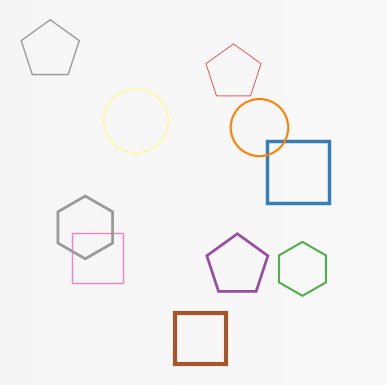[{"shape": "pentagon", "thickness": 0.5, "radius": 0.37, "center": [0.603, 0.811]}, {"shape": "square", "thickness": 2.5, "radius": 0.4, "center": [0.769, 0.554]}, {"shape": "hexagon", "thickness": 1.5, "radius": 0.35, "center": [0.781, 0.302]}, {"shape": "pentagon", "thickness": 2, "radius": 0.41, "center": [0.613, 0.31]}, {"shape": "circle", "thickness": 1.5, "radius": 0.37, "center": [0.67, 0.669]}, {"shape": "circle", "thickness": 0.5, "radius": 0.42, "center": [0.351, 0.686]}, {"shape": "square", "thickness": 3, "radius": 0.33, "center": [0.516, 0.121]}, {"shape": "square", "thickness": 1, "radius": 0.33, "center": [0.252, 0.33]}, {"shape": "hexagon", "thickness": 2, "radius": 0.41, "center": [0.22, 0.409]}, {"shape": "pentagon", "thickness": 1, "radius": 0.39, "center": [0.13, 0.87]}]